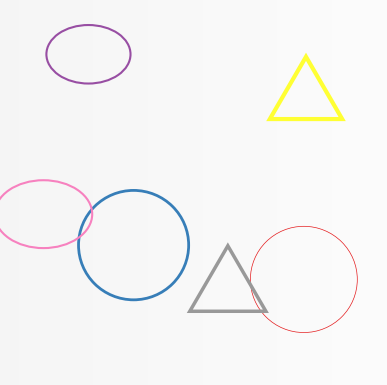[{"shape": "circle", "thickness": 0.5, "radius": 0.69, "center": [0.784, 0.274]}, {"shape": "circle", "thickness": 2, "radius": 0.71, "center": [0.345, 0.363]}, {"shape": "oval", "thickness": 1.5, "radius": 0.54, "center": [0.228, 0.859]}, {"shape": "triangle", "thickness": 3, "radius": 0.54, "center": [0.79, 0.745]}, {"shape": "oval", "thickness": 1.5, "radius": 0.63, "center": [0.112, 0.444]}, {"shape": "triangle", "thickness": 2.5, "radius": 0.57, "center": [0.588, 0.248]}]